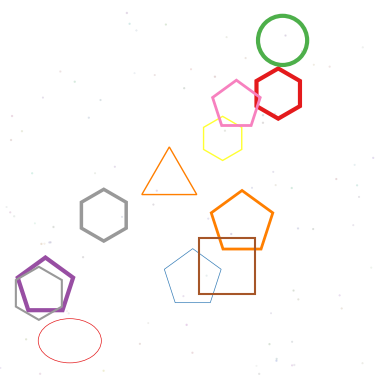[{"shape": "oval", "thickness": 0.5, "radius": 0.41, "center": [0.181, 0.115]}, {"shape": "hexagon", "thickness": 3, "radius": 0.33, "center": [0.723, 0.757]}, {"shape": "pentagon", "thickness": 0.5, "radius": 0.39, "center": [0.501, 0.277]}, {"shape": "circle", "thickness": 3, "radius": 0.32, "center": [0.734, 0.895]}, {"shape": "pentagon", "thickness": 3, "radius": 0.38, "center": [0.118, 0.255]}, {"shape": "pentagon", "thickness": 2, "radius": 0.42, "center": [0.629, 0.421]}, {"shape": "triangle", "thickness": 1, "radius": 0.41, "center": [0.44, 0.536]}, {"shape": "hexagon", "thickness": 1, "radius": 0.29, "center": [0.578, 0.641]}, {"shape": "square", "thickness": 1.5, "radius": 0.36, "center": [0.589, 0.309]}, {"shape": "pentagon", "thickness": 2, "radius": 0.33, "center": [0.614, 0.727]}, {"shape": "hexagon", "thickness": 2.5, "radius": 0.34, "center": [0.27, 0.441]}, {"shape": "hexagon", "thickness": 1.5, "radius": 0.34, "center": [0.101, 0.238]}]